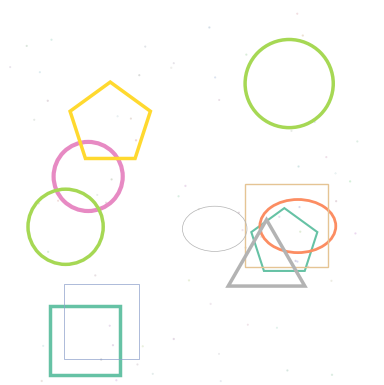[{"shape": "square", "thickness": 2.5, "radius": 0.45, "center": [0.221, 0.115]}, {"shape": "pentagon", "thickness": 1.5, "radius": 0.45, "center": [0.739, 0.369]}, {"shape": "oval", "thickness": 2, "radius": 0.49, "center": [0.774, 0.413]}, {"shape": "square", "thickness": 0.5, "radius": 0.48, "center": [0.263, 0.165]}, {"shape": "circle", "thickness": 3, "radius": 0.45, "center": [0.229, 0.542]}, {"shape": "circle", "thickness": 2.5, "radius": 0.57, "center": [0.751, 0.783]}, {"shape": "circle", "thickness": 2.5, "radius": 0.49, "center": [0.17, 0.411]}, {"shape": "pentagon", "thickness": 2.5, "radius": 0.55, "center": [0.286, 0.677]}, {"shape": "square", "thickness": 1, "radius": 0.54, "center": [0.744, 0.413]}, {"shape": "oval", "thickness": 0.5, "radius": 0.42, "center": [0.558, 0.406]}, {"shape": "triangle", "thickness": 2.5, "radius": 0.57, "center": [0.692, 0.314]}]